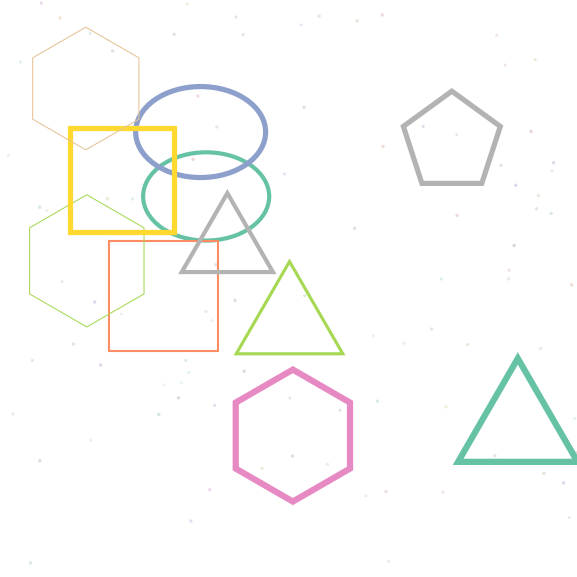[{"shape": "oval", "thickness": 2, "radius": 0.55, "center": [0.357, 0.659]}, {"shape": "triangle", "thickness": 3, "radius": 0.6, "center": [0.897, 0.259]}, {"shape": "square", "thickness": 1, "radius": 0.47, "center": [0.284, 0.487]}, {"shape": "oval", "thickness": 2.5, "radius": 0.56, "center": [0.347, 0.77]}, {"shape": "hexagon", "thickness": 3, "radius": 0.57, "center": [0.507, 0.245]}, {"shape": "triangle", "thickness": 1.5, "radius": 0.53, "center": [0.501, 0.44]}, {"shape": "hexagon", "thickness": 0.5, "radius": 0.57, "center": [0.15, 0.547]}, {"shape": "square", "thickness": 2.5, "radius": 0.45, "center": [0.211, 0.687]}, {"shape": "hexagon", "thickness": 0.5, "radius": 0.53, "center": [0.149, 0.846]}, {"shape": "triangle", "thickness": 2, "radius": 0.46, "center": [0.394, 0.574]}, {"shape": "pentagon", "thickness": 2.5, "radius": 0.44, "center": [0.782, 0.753]}]